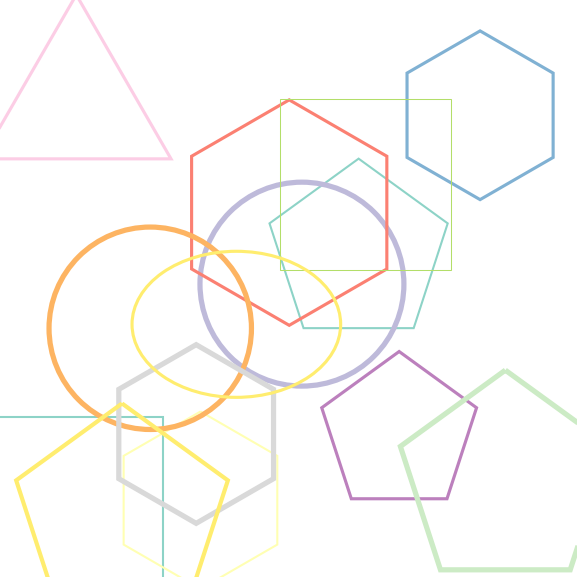[{"shape": "square", "thickness": 1, "radius": 0.75, "center": [0.132, 0.125]}, {"shape": "pentagon", "thickness": 1, "radius": 0.81, "center": [0.621, 0.562]}, {"shape": "hexagon", "thickness": 1, "radius": 0.77, "center": [0.347, 0.133]}, {"shape": "circle", "thickness": 2.5, "radius": 0.88, "center": [0.523, 0.507]}, {"shape": "hexagon", "thickness": 1.5, "radius": 0.98, "center": [0.501, 0.631]}, {"shape": "hexagon", "thickness": 1.5, "radius": 0.73, "center": [0.831, 0.8]}, {"shape": "circle", "thickness": 2.5, "radius": 0.88, "center": [0.26, 0.431]}, {"shape": "square", "thickness": 0.5, "radius": 0.74, "center": [0.634, 0.68]}, {"shape": "triangle", "thickness": 1.5, "radius": 0.95, "center": [0.132, 0.819]}, {"shape": "hexagon", "thickness": 2.5, "radius": 0.77, "center": [0.34, 0.248]}, {"shape": "pentagon", "thickness": 1.5, "radius": 0.7, "center": [0.691, 0.25]}, {"shape": "pentagon", "thickness": 2.5, "radius": 0.96, "center": [0.875, 0.167]}, {"shape": "pentagon", "thickness": 2, "radius": 0.96, "center": [0.211, 0.108]}, {"shape": "oval", "thickness": 1.5, "radius": 0.9, "center": [0.409, 0.438]}]